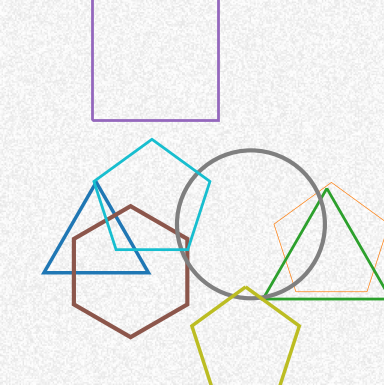[{"shape": "triangle", "thickness": 2.5, "radius": 0.78, "center": [0.25, 0.37]}, {"shape": "pentagon", "thickness": 0.5, "radius": 0.78, "center": [0.861, 0.369]}, {"shape": "triangle", "thickness": 2, "radius": 0.96, "center": [0.849, 0.319]}, {"shape": "square", "thickness": 2, "radius": 0.81, "center": [0.403, 0.851]}, {"shape": "hexagon", "thickness": 3, "radius": 0.85, "center": [0.339, 0.294]}, {"shape": "circle", "thickness": 3, "radius": 0.96, "center": [0.652, 0.417]}, {"shape": "pentagon", "thickness": 2.5, "radius": 0.73, "center": [0.638, 0.108]}, {"shape": "pentagon", "thickness": 2, "radius": 0.79, "center": [0.395, 0.48]}]